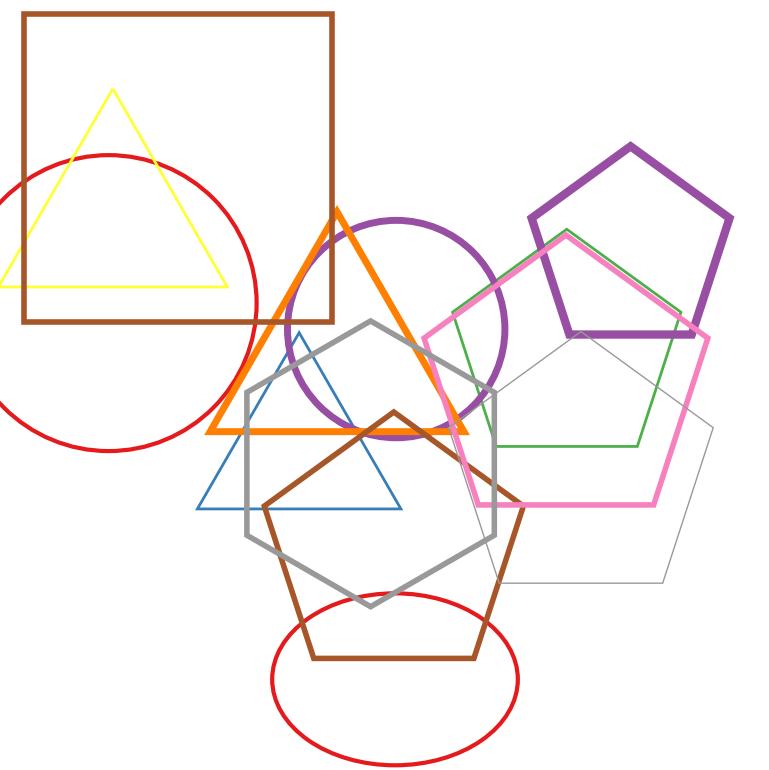[{"shape": "circle", "thickness": 1.5, "radius": 0.96, "center": [0.141, 0.606]}, {"shape": "oval", "thickness": 1.5, "radius": 0.8, "center": [0.513, 0.118]}, {"shape": "triangle", "thickness": 1, "radius": 0.76, "center": [0.389, 0.415]}, {"shape": "pentagon", "thickness": 1, "radius": 0.78, "center": [0.736, 0.546]}, {"shape": "circle", "thickness": 2.5, "radius": 0.71, "center": [0.515, 0.573]}, {"shape": "pentagon", "thickness": 3, "radius": 0.68, "center": [0.819, 0.675]}, {"shape": "triangle", "thickness": 2.5, "radius": 0.95, "center": [0.438, 0.535]}, {"shape": "triangle", "thickness": 1, "radius": 0.86, "center": [0.147, 0.713]}, {"shape": "square", "thickness": 2, "radius": 1.0, "center": [0.231, 0.782]}, {"shape": "pentagon", "thickness": 2, "radius": 0.88, "center": [0.511, 0.288]}, {"shape": "pentagon", "thickness": 2, "radius": 0.97, "center": [0.735, 0.501]}, {"shape": "hexagon", "thickness": 2, "radius": 0.93, "center": [0.481, 0.398]}, {"shape": "pentagon", "thickness": 0.5, "radius": 0.9, "center": [0.754, 0.389]}]